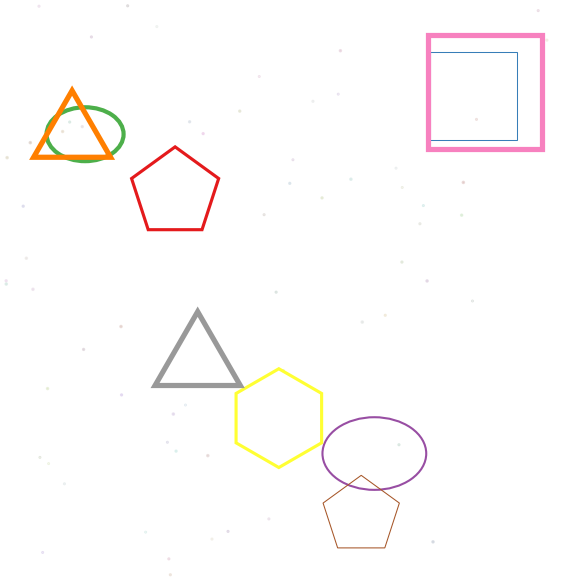[{"shape": "pentagon", "thickness": 1.5, "radius": 0.4, "center": [0.303, 0.666]}, {"shape": "square", "thickness": 0.5, "radius": 0.38, "center": [0.819, 0.833]}, {"shape": "oval", "thickness": 2, "radius": 0.33, "center": [0.147, 0.767]}, {"shape": "oval", "thickness": 1, "radius": 0.45, "center": [0.648, 0.214]}, {"shape": "triangle", "thickness": 2.5, "radius": 0.38, "center": [0.125, 0.765]}, {"shape": "hexagon", "thickness": 1.5, "radius": 0.43, "center": [0.483, 0.275]}, {"shape": "pentagon", "thickness": 0.5, "radius": 0.35, "center": [0.625, 0.107]}, {"shape": "square", "thickness": 2.5, "radius": 0.49, "center": [0.839, 0.84]}, {"shape": "triangle", "thickness": 2.5, "radius": 0.43, "center": [0.342, 0.374]}]